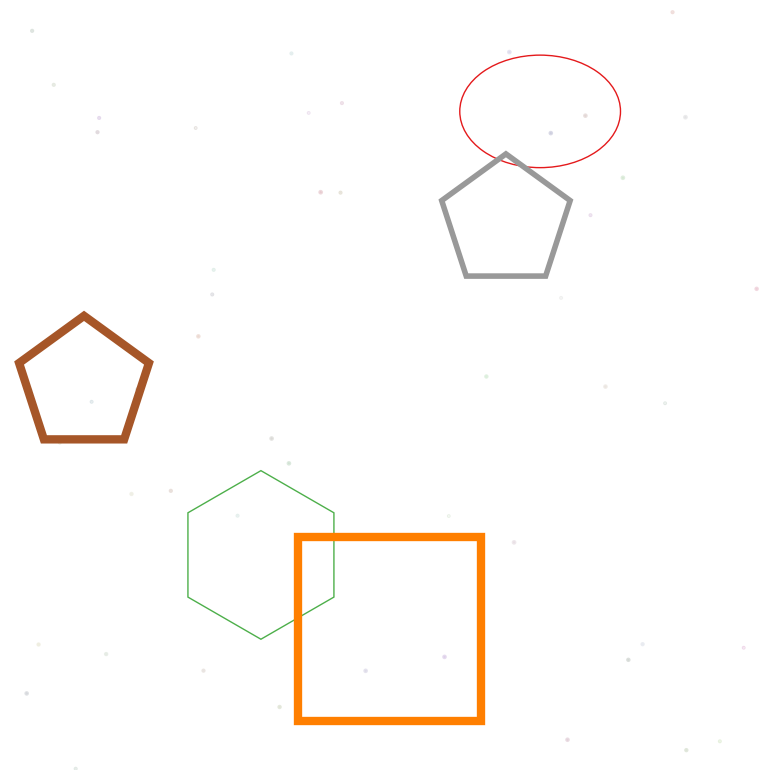[{"shape": "oval", "thickness": 0.5, "radius": 0.52, "center": [0.701, 0.855]}, {"shape": "hexagon", "thickness": 0.5, "radius": 0.55, "center": [0.339, 0.279]}, {"shape": "square", "thickness": 3, "radius": 0.6, "center": [0.506, 0.183]}, {"shape": "pentagon", "thickness": 3, "radius": 0.44, "center": [0.109, 0.501]}, {"shape": "pentagon", "thickness": 2, "radius": 0.44, "center": [0.657, 0.712]}]